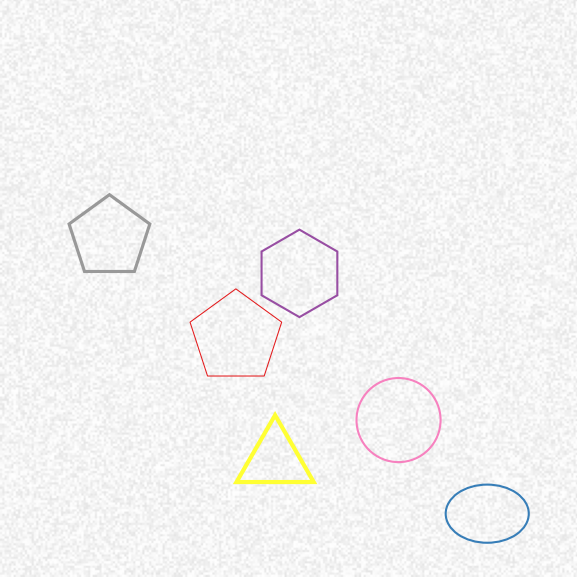[{"shape": "pentagon", "thickness": 0.5, "radius": 0.42, "center": [0.408, 0.416]}, {"shape": "oval", "thickness": 1, "radius": 0.36, "center": [0.844, 0.11]}, {"shape": "hexagon", "thickness": 1, "radius": 0.38, "center": [0.519, 0.526]}, {"shape": "triangle", "thickness": 2, "radius": 0.39, "center": [0.476, 0.203]}, {"shape": "circle", "thickness": 1, "radius": 0.36, "center": [0.69, 0.272]}, {"shape": "pentagon", "thickness": 1.5, "radius": 0.37, "center": [0.19, 0.589]}]